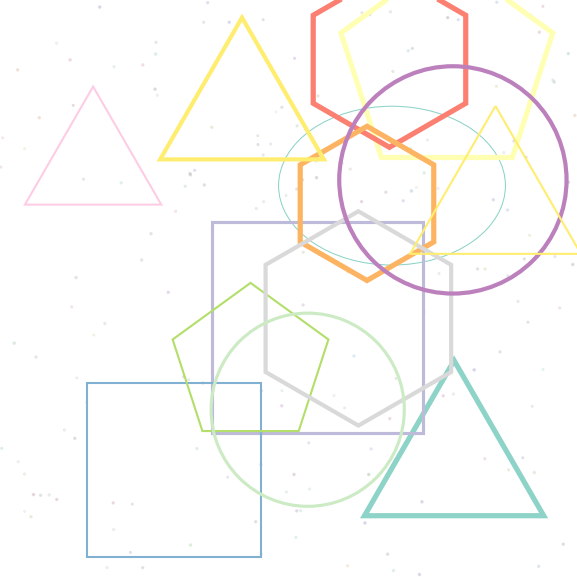[{"shape": "oval", "thickness": 0.5, "radius": 0.98, "center": [0.679, 0.678]}, {"shape": "triangle", "thickness": 2.5, "radius": 0.9, "center": [0.786, 0.196]}, {"shape": "pentagon", "thickness": 2.5, "radius": 0.96, "center": [0.774, 0.882]}, {"shape": "square", "thickness": 1.5, "radius": 0.91, "center": [0.55, 0.432]}, {"shape": "hexagon", "thickness": 2.5, "radius": 0.76, "center": [0.674, 0.896]}, {"shape": "square", "thickness": 1, "radius": 0.75, "center": [0.301, 0.186]}, {"shape": "hexagon", "thickness": 2.5, "radius": 0.67, "center": [0.635, 0.647]}, {"shape": "pentagon", "thickness": 1, "radius": 0.71, "center": [0.434, 0.367]}, {"shape": "triangle", "thickness": 1, "radius": 0.68, "center": [0.161, 0.713]}, {"shape": "hexagon", "thickness": 2, "radius": 0.93, "center": [0.621, 0.448]}, {"shape": "circle", "thickness": 2, "radius": 0.98, "center": [0.784, 0.688]}, {"shape": "circle", "thickness": 1.5, "radius": 0.84, "center": [0.533, 0.29]}, {"shape": "triangle", "thickness": 1, "radius": 0.85, "center": [0.858, 0.645]}, {"shape": "triangle", "thickness": 2, "radius": 0.82, "center": [0.419, 0.805]}]